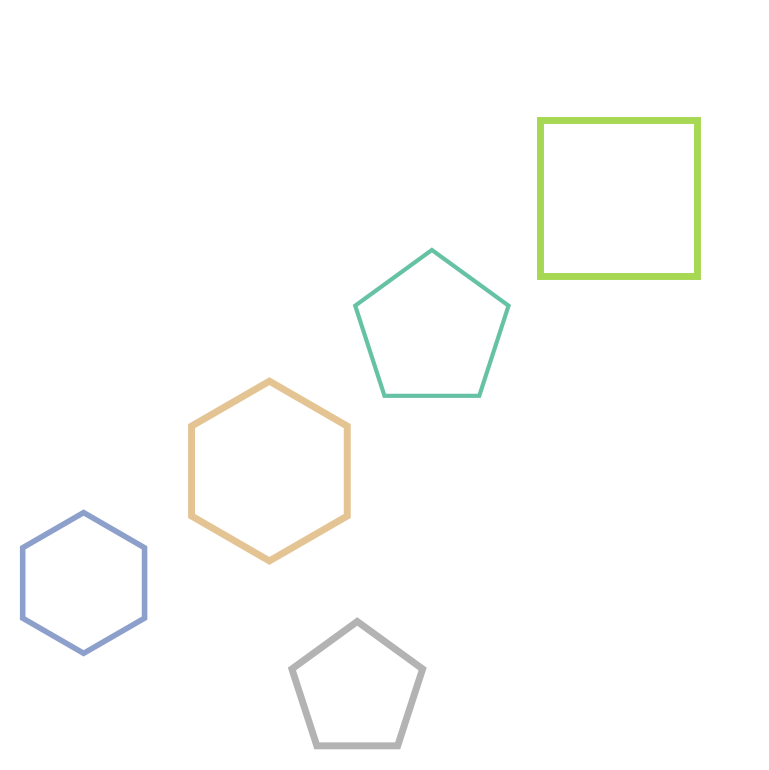[{"shape": "pentagon", "thickness": 1.5, "radius": 0.52, "center": [0.561, 0.571]}, {"shape": "hexagon", "thickness": 2, "radius": 0.46, "center": [0.109, 0.243]}, {"shape": "square", "thickness": 2.5, "radius": 0.51, "center": [0.804, 0.743]}, {"shape": "hexagon", "thickness": 2.5, "radius": 0.58, "center": [0.35, 0.388]}, {"shape": "pentagon", "thickness": 2.5, "radius": 0.45, "center": [0.464, 0.104]}]